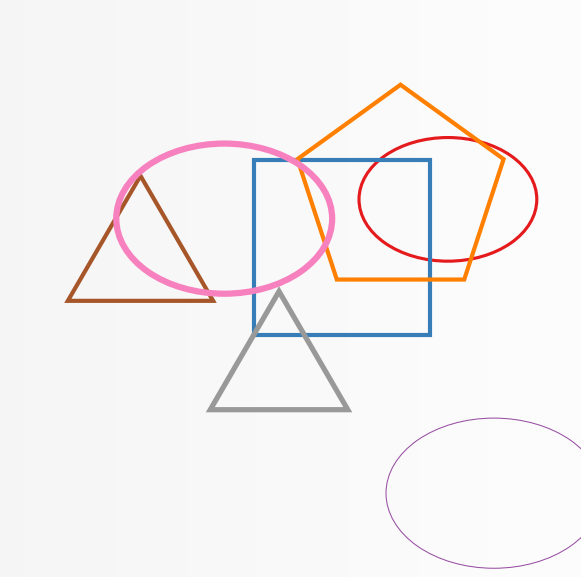[{"shape": "oval", "thickness": 1.5, "radius": 0.76, "center": [0.771, 0.654]}, {"shape": "square", "thickness": 2, "radius": 0.76, "center": [0.589, 0.57]}, {"shape": "oval", "thickness": 0.5, "radius": 0.93, "center": [0.85, 0.145]}, {"shape": "pentagon", "thickness": 2, "radius": 0.93, "center": [0.689, 0.666]}, {"shape": "triangle", "thickness": 2, "radius": 0.72, "center": [0.242, 0.55]}, {"shape": "oval", "thickness": 3, "radius": 0.93, "center": [0.386, 0.621]}, {"shape": "triangle", "thickness": 2.5, "radius": 0.68, "center": [0.48, 0.358]}]